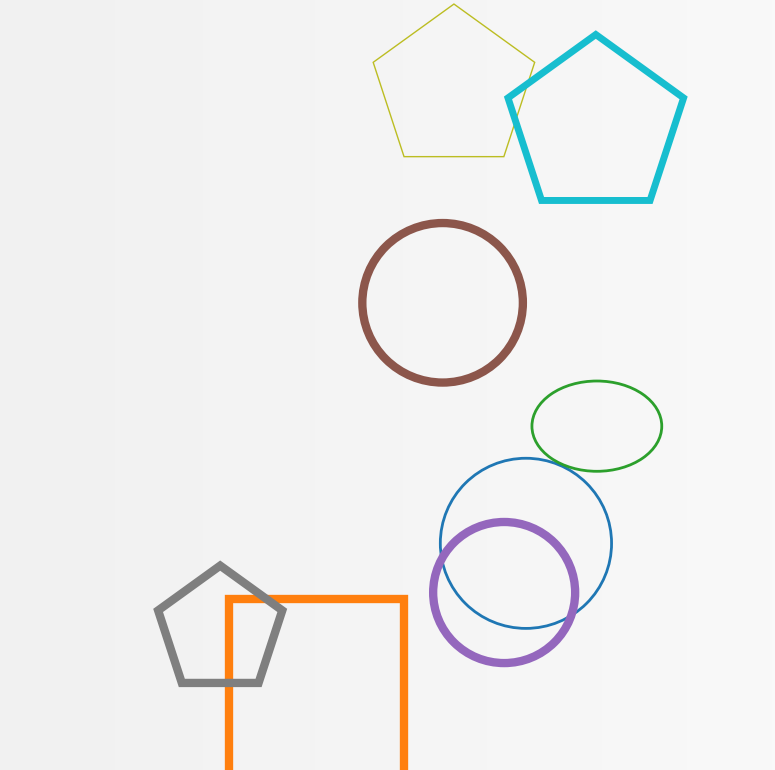[{"shape": "circle", "thickness": 1, "radius": 0.55, "center": [0.679, 0.294]}, {"shape": "square", "thickness": 3, "radius": 0.57, "center": [0.408, 0.109]}, {"shape": "oval", "thickness": 1, "radius": 0.42, "center": [0.77, 0.447]}, {"shape": "circle", "thickness": 3, "radius": 0.46, "center": [0.651, 0.23]}, {"shape": "circle", "thickness": 3, "radius": 0.52, "center": [0.571, 0.607]}, {"shape": "pentagon", "thickness": 3, "radius": 0.42, "center": [0.284, 0.181]}, {"shape": "pentagon", "thickness": 0.5, "radius": 0.55, "center": [0.586, 0.885]}, {"shape": "pentagon", "thickness": 2.5, "radius": 0.6, "center": [0.769, 0.836]}]